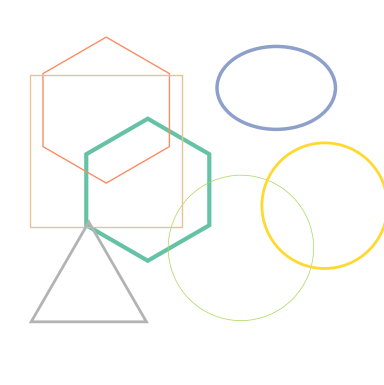[{"shape": "hexagon", "thickness": 3, "radius": 0.92, "center": [0.384, 0.507]}, {"shape": "hexagon", "thickness": 1, "radius": 0.95, "center": [0.276, 0.714]}, {"shape": "oval", "thickness": 2.5, "radius": 0.77, "center": [0.717, 0.772]}, {"shape": "circle", "thickness": 0.5, "radius": 0.94, "center": [0.626, 0.356]}, {"shape": "circle", "thickness": 2, "radius": 0.82, "center": [0.843, 0.466]}, {"shape": "square", "thickness": 1, "radius": 0.99, "center": [0.275, 0.609]}, {"shape": "triangle", "thickness": 2, "radius": 0.86, "center": [0.231, 0.251]}]